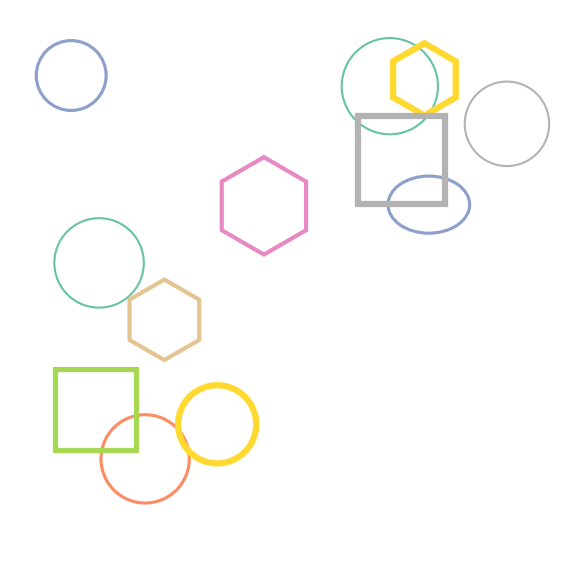[{"shape": "circle", "thickness": 1, "radius": 0.42, "center": [0.675, 0.85]}, {"shape": "circle", "thickness": 1, "radius": 0.39, "center": [0.172, 0.544]}, {"shape": "circle", "thickness": 1.5, "radius": 0.38, "center": [0.251, 0.205]}, {"shape": "oval", "thickness": 1.5, "radius": 0.35, "center": [0.743, 0.645]}, {"shape": "circle", "thickness": 1.5, "radius": 0.3, "center": [0.123, 0.868]}, {"shape": "hexagon", "thickness": 2, "radius": 0.42, "center": [0.457, 0.643]}, {"shape": "square", "thickness": 2.5, "radius": 0.35, "center": [0.166, 0.29]}, {"shape": "circle", "thickness": 3, "radius": 0.34, "center": [0.376, 0.264]}, {"shape": "hexagon", "thickness": 3, "radius": 0.31, "center": [0.735, 0.862]}, {"shape": "hexagon", "thickness": 2, "radius": 0.35, "center": [0.285, 0.445]}, {"shape": "circle", "thickness": 1, "radius": 0.37, "center": [0.878, 0.785]}, {"shape": "square", "thickness": 3, "radius": 0.38, "center": [0.695, 0.722]}]